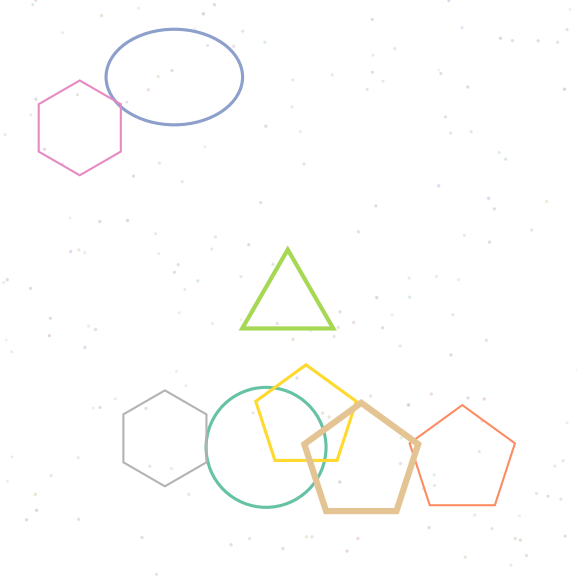[{"shape": "circle", "thickness": 1.5, "radius": 0.52, "center": [0.461, 0.224]}, {"shape": "pentagon", "thickness": 1, "radius": 0.48, "center": [0.801, 0.202]}, {"shape": "oval", "thickness": 1.5, "radius": 0.59, "center": [0.302, 0.866]}, {"shape": "hexagon", "thickness": 1, "radius": 0.41, "center": [0.138, 0.778]}, {"shape": "triangle", "thickness": 2, "radius": 0.46, "center": [0.498, 0.476]}, {"shape": "pentagon", "thickness": 1.5, "radius": 0.46, "center": [0.53, 0.276]}, {"shape": "pentagon", "thickness": 3, "radius": 0.52, "center": [0.626, 0.198]}, {"shape": "hexagon", "thickness": 1, "radius": 0.42, "center": [0.286, 0.24]}]